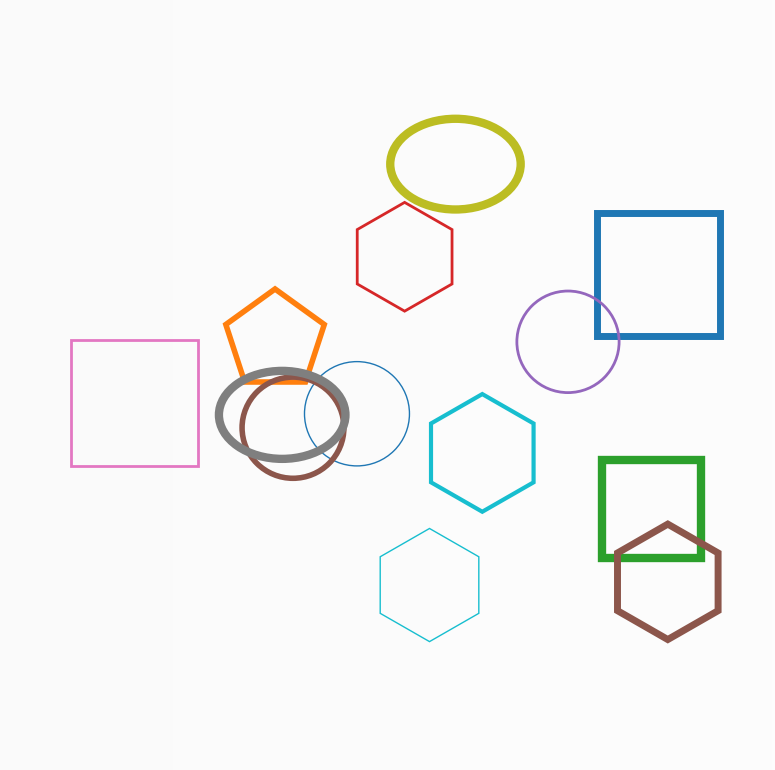[{"shape": "square", "thickness": 2.5, "radius": 0.4, "center": [0.849, 0.643]}, {"shape": "circle", "thickness": 0.5, "radius": 0.34, "center": [0.461, 0.463]}, {"shape": "pentagon", "thickness": 2, "radius": 0.33, "center": [0.355, 0.558]}, {"shape": "square", "thickness": 3, "radius": 0.32, "center": [0.841, 0.339]}, {"shape": "hexagon", "thickness": 1, "radius": 0.35, "center": [0.522, 0.667]}, {"shape": "circle", "thickness": 1, "radius": 0.33, "center": [0.733, 0.556]}, {"shape": "circle", "thickness": 2, "radius": 0.33, "center": [0.378, 0.445]}, {"shape": "hexagon", "thickness": 2.5, "radius": 0.37, "center": [0.862, 0.244]}, {"shape": "square", "thickness": 1, "radius": 0.41, "center": [0.173, 0.477]}, {"shape": "oval", "thickness": 3, "radius": 0.41, "center": [0.364, 0.461]}, {"shape": "oval", "thickness": 3, "radius": 0.42, "center": [0.588, 0.787]}, {"shape": "hexagon", "thickness": 1.5, "radius": 0.38, "center": [0.622, 0.412]}, {"shape": "hexagon", "thickness": 0.5, "radius": 0.37, "center": [0.554, 0.24]}]